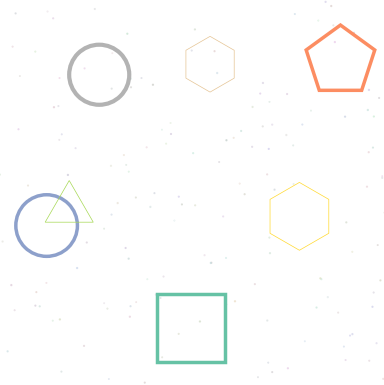[{"shape": "square", "thickness": 2.5, "radius": 0.44, "center": [0.496, 0.149]}, {"shape": "pentagon", "thickness": 2.5, "radius": 0.47, "center": [0.884, 0.841]}, {"shape": "circle", "thickness": 2.5, "radius": 0.4, "center": [0.121, 0.414]}, {"shape": "triangle", "thickness": 0.5, "radius": 0.36, "center": [0.18, 0.459]}, {"shape": "hexagon", "thickness": 0.5, "radius": 0.44, "center": [0.778, 0.438]}, {"shape": "hexagon", "thickness": 0.5, "radius": 0.36, "center": [0.546, 0.833]}, {"shape": "circle", "thickness": 3, "radius": 0.39, "center": [0.258, 0.806]}]